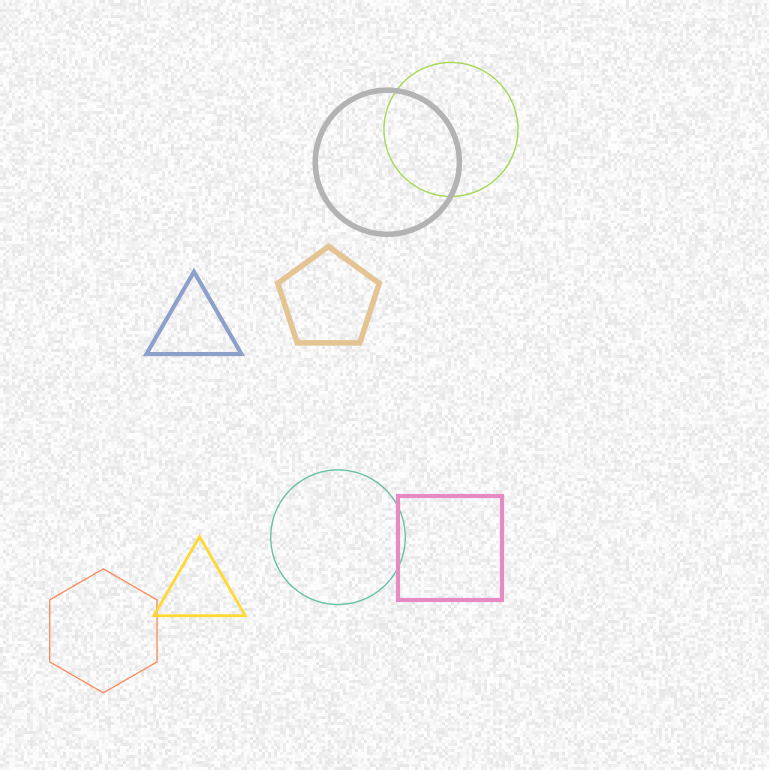[{"shape": "circle", "thickness": 0.5, "radius": 0.44, "center": [0.439, 0.302]}, {"shape": "hexagon", "thickness": 0.5, "radius": 0.4, "center": [0.134, 0.181]}, {"shape": "triangle", "thickness": 1.5, "radius": 0.36, "center": [0.252, 0.576]}, {"shape": "square", "thickness": 1.5, "radius": 0.34, "center": [0.584, 0.288]}, {"shape": "circle", "thickness": 0.5, "radius": 0.44, "center": [0.586, 0.832]}, {"shape": "triangle", "thickness": 1, "radius": 0.34, "center": [0.259, 0.235]}, {"shape": "pentagon", "thickness": 2, "radius": 0.35, "center": [0.427, 0.611]}, {"shape": "circle", "thickness": 2, "radius": 0.47, "center": [0.503, 0.789]}]